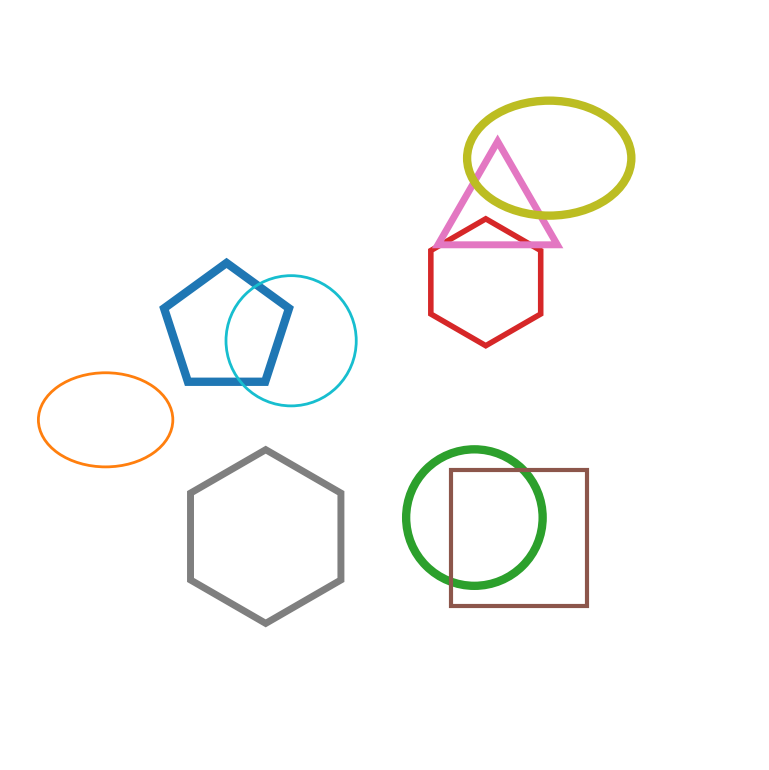[{"shape": "pentagon", "thickness": 3, "radius": 0.43, "center": [0.294, 0.573]}, {"shape": "oval", "thickness": 1, "radius": 0.44, "center": [0.137, 0.455]}, {"shape": "circle", "thickness": 3, "radius": 0.44, "center": [0.616, 0.328]}, {"shape": "hexagon", "thickness": 2, "radius": 0.41, "center": [0.631, 0.633]}, {"shape": "square", "thickness": 1.5, "radius": 0.44, "center": [0.674, 0.301]}, {"shape": "triangle", "thickness": 2.5, "radius": 0.45, "center": [0.646, 0.727]}, {"shape": "hexagon", "thickness": 2.5, "radius": 0.56, "center": [0.345, 0.303]}, {"shape": "oval", "thickness": 3, "radius": 0.53, "center": [0.713, 0.795]}, {"shape": "circle", "thickness": 1, "radius": 0.42, "center": [0.378, 0.557]}]